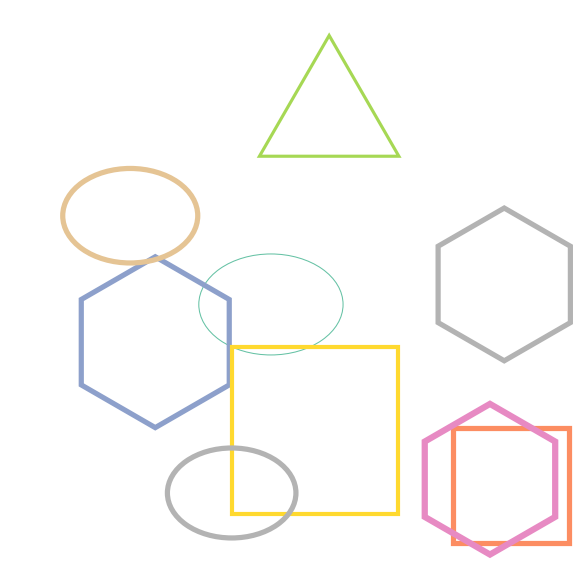[{"shape": "oval", "thickness": 0.5, "radius": 0.62, "center": [0.469, 0.472]}, {"shape": "square", "thickness": 2.5, "radius": 0.5, "center": [0.885, 0.158]}, {"shape": "hexagon", "thickness": 2.5, "radius": 0.74, "center": [0.269, 0.407]}, {"shape": "hexagon", "thickness": 3, "radius": 0.65, "center": [0.848, 0.169]}, {"shape": "triangle", "thickness": 1.5, "radius": 0.7, "center": [0.57, 0.798]}, {"shape": "square", "thickness": 2, "radius": 0.72, "center": [0.545, 0.254]}, {"shape": "oval", "thickness": 2.5, "radius": 0.58, "center": [0.226, 0.626]}, {"shape": "oval", "thickness": 2.5, "radius": 0.56, "center": [0.401, 0.145]}, {"shape": "hexagon", "thickness": 2.5, "radius": 0.66, "center": [0.873, 0.507]}]